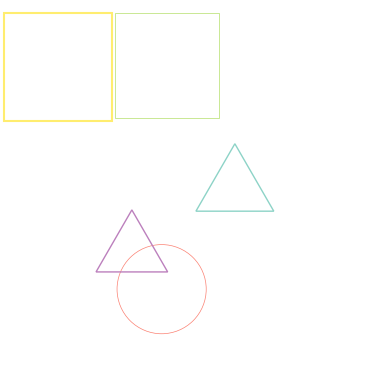[{"shape": "triangle", "thickness": 1, "radius": 0.58, "center": [0.61, 0.51]}, {"shape": "circle", "thickness": 0.5, "radius": 0.58, "center": [0.42, 0.249]}, {"shape": "square", "thickness": 0.5, "radius": 0.68, "center": [0.433, 0.83]}, {"shape": "triangle", "thickness": 1, "radius": 0.54, "center": [0.342, 0.347]}, {"shape": "square", "thickness": 1.5, "radius": 0.7, "center": [0.15, 0.825]}]